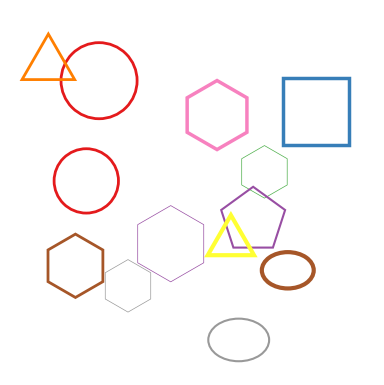[{"shape": "circle", "thickness": 2, "radius": 0.49, "center": [0.257, 0.79]}, {"shape": "circle", "thickness": 2, "radius": 0.42, "center": [0.224, 0.53]}, {"shape": "square", "thickness": 2.5, "radius": 0.43, "center": [0.821, 0.71]}, {"shape": "hexagon", "thickness": 0.5, "radius": 0.34, "center": [0.687, 0.554]}, {"shape": "hexagon", "thickness": 0.5, "radius": 0.5, "center": [0.443, 0.367]}, {"shape": "pentagon", "thickness": 1.5, "radius": 0.44, "center": [0.658, 0.428]}, {"shape": "triangle", "thickness": 2, "radius": 0.39, "center": [0.126, 0.833]}, {"shape": "triangle", "thickness": 3, "radius": 0.35, "center": [0.6, 0.372]}, {"shape": "hexagon", "thickness": 2, "radius": 0.41, "center": [0.196, 0.31]}, {"shape": "oval", "thickness": 3, "radius": 0.34, "center": [0.747, 0.298]}, {"shape": "hexagon", "thickness": 2.5, "radius": 0.45, "center": [0.564, 0.701]}, {"shape": "oval", "thickness": 1.5, "radius": 0.4, "center": [0.62, 0.117]}, {"shape": "hexagon", "thickness": 0.5, "radius": 0.34, "center": [0.332, 0.258]}]